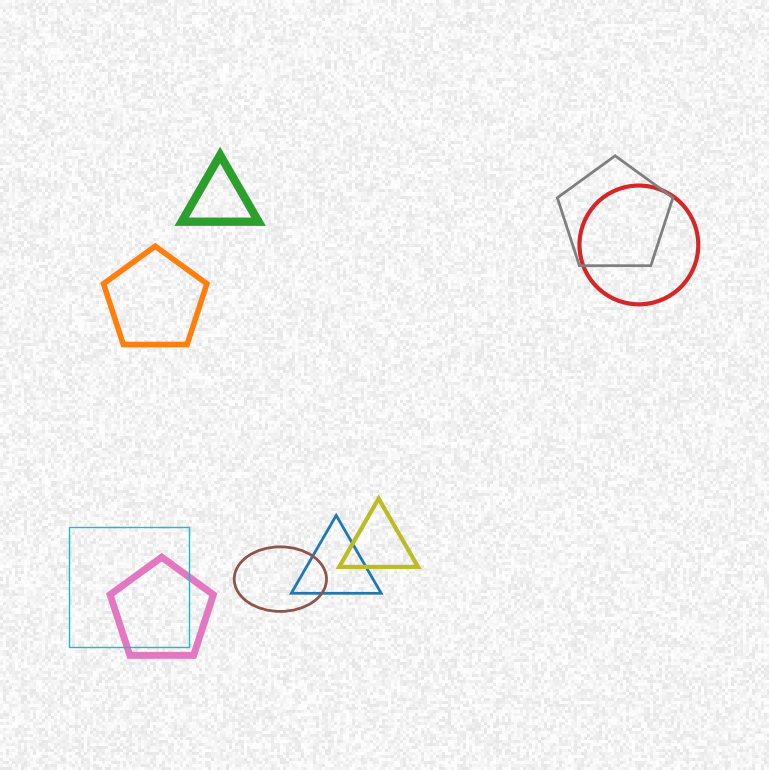[{"shape": "triangle", "thickness": 1, "radius": 0.34, "center": [0.437, 0.263]}, {"shape": "pentagon", "thickness": 2, "radius": 0.35, "center": [0.202, 0.61]}, {"shape": "triangle", "thickness": 3, "radius": 0.29, "center": [0.286, 0.741]}, {"shape": "circle", "thickness": 1.5, "radius": 0.39, "center": [0.83, 0.682]}, {"shape": "oval", "thickness": 1, "radius": 0.3, "center": [0.364, 0.248]}, {"shape": "pentagon", "thickness": 2.5, "radius": 0.35, "center": [0.21, 0.206]}, {"shape": "pentagon", "thickness": 1, "radius": 0.39, "center": [0.799, 0.719]}, {"shape": "triangle", "thickness": 1.5, "radius": 0.3, "center": [0.492, 0.293]}, {"shape": "square", "thickness": 0.5, "radius": 0.39, "center": [0.167, 0.238]}]